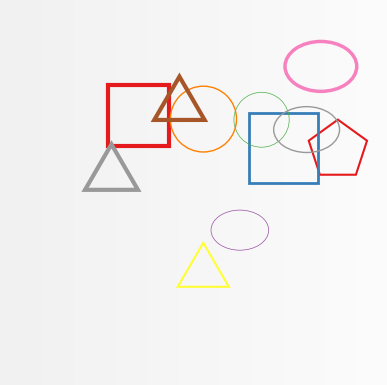[{"shape": "pentagon", "thickness": 1.5, "radius": 0.4, "center": [0.872, 0.61]}, {"shape": "square", "thickness": 3, "radius": 0.4, "center": [0.357, 0.7]}, {"shape": "square", "thickness": 2, "radius": 0.45, "center": [0.731, 0.616]}, {"shape": "circle", "thickness": 0.5, "radius": 0.36, "center": [0.675, 0.689]}, {"shape": "oval", "thickness": 0.5, "radius": 0.37, "center": [0.619, 0.402]}, {"shape": "circle", "thickness": 1, "radius": 0.43, "center": [0.525, 0.691]}, {"shape": "triangle", "thickness": 1.5, "radius": 0.38, "center": [0.525, 0.293]}, {"shape": "triangle", "thickness": 3, "radius": 0.38, "center": [0.463, 0.726]}, {"shape": "oval", "thickness": 2.5, "radius": 0.46, "center": [0.828, 0.828]}, {"shape": "triangle", "thickness": 3, "radius": 0.39, "center": [0.288, 0.546]}, {"shape": "oval", "thickness": 1, "radius": 0.43, "center": [0.791, 0.663]}]